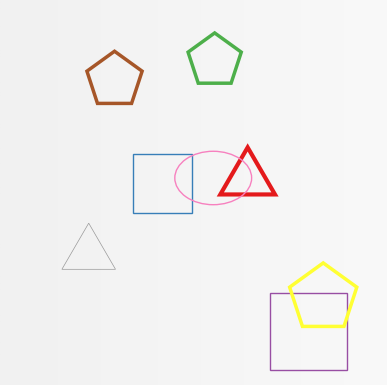[{"shape": "triangle", "thickness": 3, "radius": 0.41, "center": [0.639, 0.536]}, {"shape": "square", "thickness": 1, "radius": 0.38, "center": [0.419, 0.523]}, {"shape": "pentagon", "thickness": 2.5, "radius": 0.36, "center": [0.554, 0.842]}, {"shape": "square", "thickness": 1, "radius": 0.5, "center": [0.797, 0.14]}, {"shape": "pentagon", "thickness": 2.5, "radius": 0.46, "center": [0.834, 0.226]}, {"shape": "pentagon", "thickness": 2.5, "radius": 0.37, "center": [0.296, 0.792]}, {"shape": "oval", "thickness": 1, "radius": 0.5, "center": [0.55, 0.538]}, {"shape": "triangle", "thickness": 0.5, "radius": 0.4, "center": [0.229, 0.34]}]